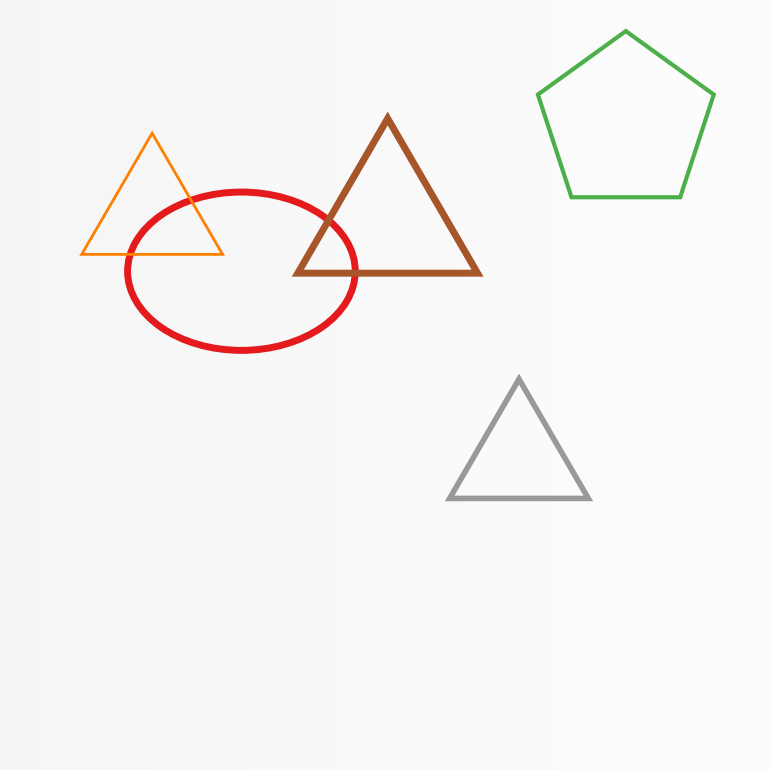[{"shape": "oval", "thickness": 2.5, "radius": 0.73, "center": [0.312, 0.648]}, {"shape": "pentagon", "thickness": 1.5, "radius": 0.6, "center": [0.808, 0.84]}, {"shape": "triangle", "thickness": 1, "radius": 0.52, "center": [0.196, 0.722]}, {"shape": "triangle", "thickness": 2.5, "radius": 0.67, "center": [0.5, 0.712]}, {"shape": "triangle", "thickness": 2, "radius": 0.52, "center": [0.67, 0.404]}]